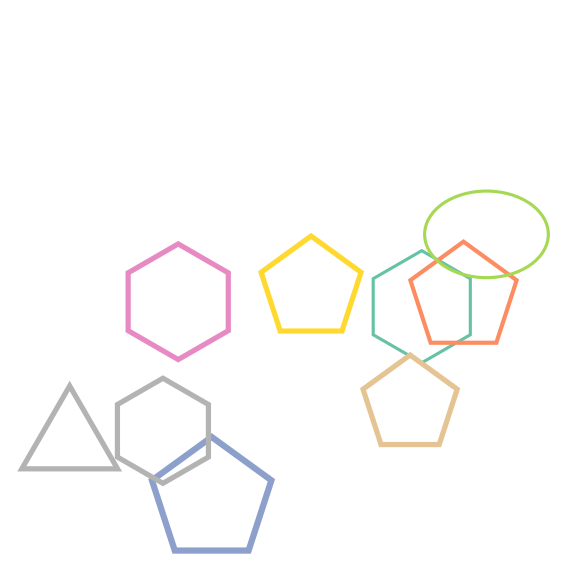[{"shape": "hexagon", "thickness": 1.5, "radius": 0.49, "center": [0.73, 0.468]}, {"shape": "pentagon", "thickness": 2, "radius": 0.48, "center": [0.803, 0.484]}, {"shape": "pentagon", "thickness": 3, "radius": 0.54, "center": [0.367, 0.134]}, {"shape": "hexagon", "thickness": 2.5, "radius": 0.5, "center": [0.309, 0.477]}, {"shape": "oval", "thickness": 1.5, "radius": 0.54, "center": [0.842, 0.593]}, {"shape": "pentagon", "thickness": 2.5, "radius": 0.45, "center": [0.539, 0.499]}, {"shape": "pentagon", "thickness": 2.5, "radius": 0.43, "center": [0.71, 0.299]}, {"shape": "triangle", "thickness": 2.5, "radius": 0.48, "center": [0.121, 0.235]}, {"shape": "hexagon", "thickness": 2.5, "radius": 0.45, "center": [0.282, 0.253]}]